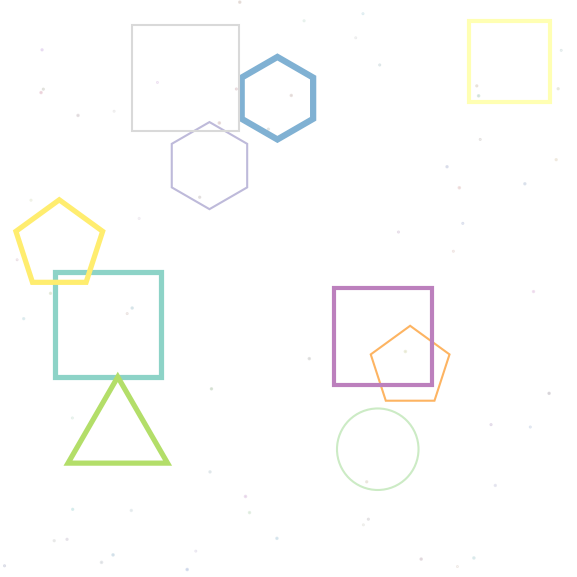[{"shape": "square", "thickness": 2.5, "radius": 0.46, "center": [0.187, 0.437]}, {"shape": "square", "thickness": 2, "radius": 0.35, "center": [0.883, 0.893]}, {"shape": "hexagon", "thickness": 1, "radius": 0.38, "center": [0.363, 0.712]}, {"shape": "hexagon", "thickness": 3, "radius": 0.36, "center": [0.48, 0.829]}, {"shape": "pentagon", "thickness": 1, "radius": 0.36, "center": [0.71, 0.363]}, {"shape": "triangle", "thickness": 2.5, "radius": 0.5, "center": [0.204, 0.247]}, {"shape": "square", "thickness": 1, "radius": 0.46, "center": [0.321, 0.864]}, {"shape": "square", "thickness": 2, "radius": 0.42, "center": [0.663, 0.416]}, {"shape": "circle", "thickness": 1, "radius": 0.35, "center": [0.654, 0.221]}, {"shape": "pentagon", "thickness": 2.5, "radius": 0.39, "center": [0.103, 0.574]}]